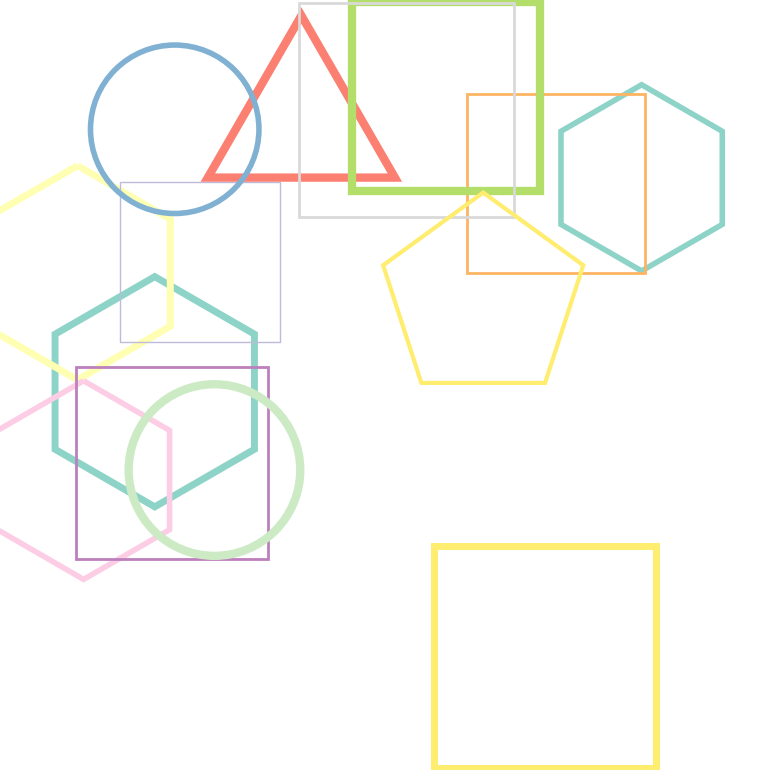[{"shape": "hexagon", "thickness": 2, "radius": 0.6, "center": [0.833, 0.769]}, {"shape": "hexagon", "thickness": 2.5, "radius": 0.75, "center": [0.201, 0.491]}, {"shape": "hexagon", "thickness": 2.5, "radius": 0.7, "center": [0.101, 0.646]}, {"shape": "square", "thickness": 0.5, "radius": 0.52, "center": [0.26, 0.66]}, {"shape": "triangle", "thickness": 3, "radius": 0.7, "center": [0.391, 0.839]}, {"shape": "circle", "thickness": 2, "radius": 0.55, "center": [0.227, 0.832]}, {"shape": "square", "thickness": 1, "radius": 0.58, "center": [0.722, 0.762]}, {"shape": "square", "thickness": 3, "radius": 0.61, "center": [0.579, 0.875]}, {"shape": "hexagon", "thickness": 2, "radius": 0.64, "center": [0.109, 0.377]}, {"shape": "square", "thickness": 1, "radius": 0.7, "center": [0.528, 0.857]}, {"shape": "square", "thickness": 1, "radius": 0.62, "center": [0.223, 0.399]}, {"shape": "circle", "thickness": 3, "radius": 0.56, "center": [0.279, 0.39]}, {"shape": "pentagon", "thickness": 1.5, "radius": 0.68, "center": [0.628, 0.613]}, {"shape": "square", "thickness": 2.5, "radius": 0.72, "center": [0.708, 0.147]}]